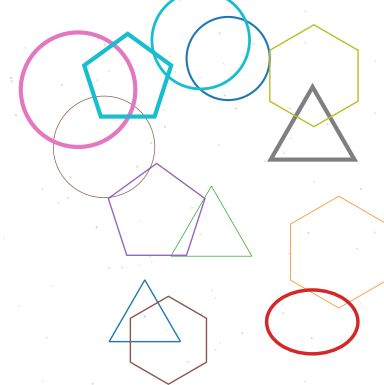[{"shape": "circle", "thickness": 1.5, "radius": 0.54, "center": [0.593, 0.848]}, {"shape": "triangle", "thickness": 1, "radius": 0.53, "center": [0.376, 0.166]}, {"shape": "hexagon", "thickness": 0.5, "radius": 0.73, "center": [0.88, 0.345]}, {"shape": "triangle", "thickness": 0.5, "radius": 0.61, "center": [0.549, 0.395]}, {"shape": "oval", "thickness": 2.5, "radius": 0.59, "center": [0.811, 0.164]}, {"shape": "pentagon", "thickness": 1, "radius": 0.66, "center": [0.407, 0.444]}, {"shape": "hexagon", "thickness": 1, "radius": 0.57, "center": [0.437, 0.116]}, {"shape": "circle", "thickness": 0.5, "radius": 0.66, "center": [0.27, 0.619]}, {"shape": "circle", "thickness": 3, "radius": 0.74, "center": [0.203, 0.767]}, {"shape": "triangle", "thickness": 3, "radius": 0.63, "center": [0.812, 0.648]}, {"shape": "hexagon", "thickness": 1, "radius": 0.66, "center": [0.815, 0.803]}, {"shape": "pentagon", "thickness": 3, "radius": 0.59, "center": [0.332, 0.793]}, {"shape": "circle", "thickness": 2, "radius": 0.63, "center": [0.521, 0.896]}]